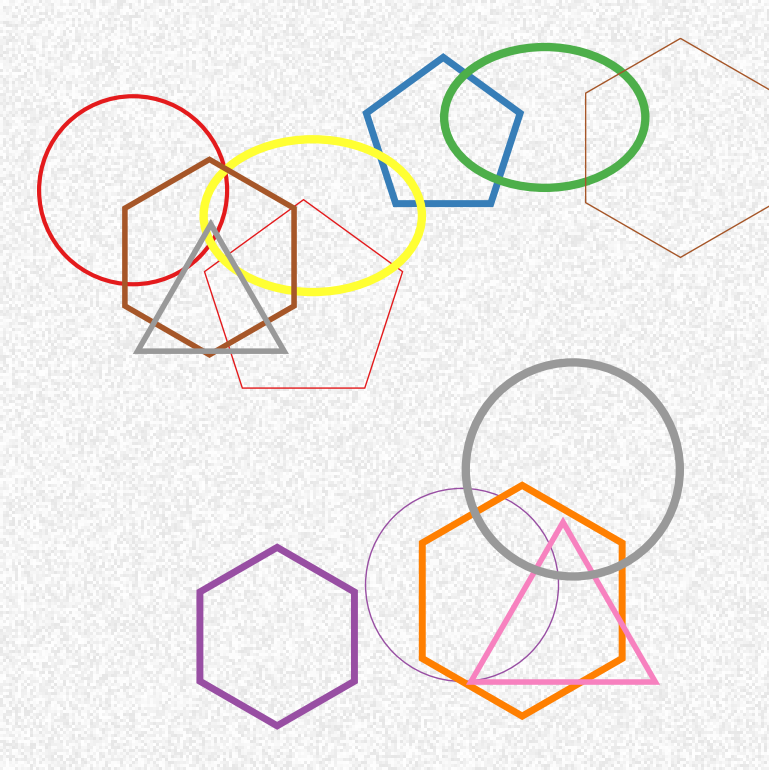[{"shape": "circle", "thickness": 1.5, "radius": 0.61, "center": [0.173, 0.753]}, {"shape": "pentagon", "thickness": 0.5, "radius": 0.68, "center": [0.394, 0.605]}, {"shape": "pentagon", "thickness": 2.5, "radius": 0.52, "center": [0.576, 0.821]}, {"shape": "oval", "thickness": 3, "radius": 0.65, "center": [0.707, 0.847]}, {"shape": "circle", "thickness": 0.5, "radius": 0.63, "center": [0.6, 0.24]}, {"shape": "hexagon", "thickness": 2.5, "radius": 0.58, "center": [0.36, 0.173]}, {"shape": "hexagon", "thickness": 2.5, "radius": 0.75, "center": [0.678, 0.22]}, {"shape": "oval", "thickness": 3, "radius": 0.71, "center": [0.406, 0.72]}, {"shape": "hexagon", "thickness": 2, "radius": 0.63, "center": [0.272, 0.666]}, {"shape": "hexagon", "thickness": 0.5, "radius": 0.71, "center": [0.884, 0.808]}, {"shape": "triangle", "thickness": 2, "radius": 0.69, "center": [0.731, 0.183]}, {"shape": "circle", "thickness": 3, "radius": 0.69, "center": [0.744, 0.39]}, {"shape": "triangle", "thickness": 2, "radius": 0.55, "center": [0.274, 0.599]}]